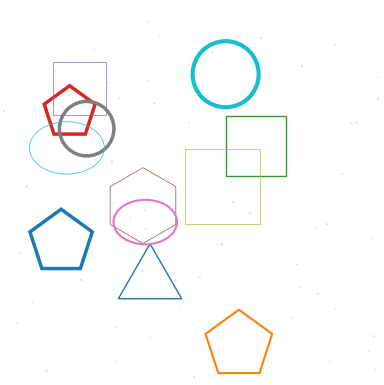[{"shape": "triangle", "thickness": 1, "radius": 0.48, "center": [0.39, 0.272]}, {"shape": "pentagon", "thickness": 2.5, "radius": 0.43, "center": [0.159, 0.371]}, {"shape": "pentagon", "thickness": 1.5, "radius": 0.45, "center": [0.62, 0.105]}, {"shape": "square", "thickness": 1, "radius": 0.39, "center": [0.665, 0.622]}, {"shape": "pentagon", "thickness": 2.5, "radius": 0.35, "center": [0.181, 0.708]}, {"shape": "square", "thickness": 0.5, "radius": 0.34, "center": [0.206, 0.77]}, {"shape": "hexagon", "thickness": 0.5, "radius": 0.49, "center": [0.371, 0.466]}, {"shape": "oval", "thickness": 1.5, "radius": 0.41, "center": [0.377, 0.423]}, {"shape": "circle", "thickness": 2.5, "radius": 0.35, "center": [0.225, 0.666]}, {"shape": "square", "thickness": 0.5, "radius": 0.49, "center": [0.578, 0.515]}, {"shape": "circle", "thickness": 3, "radius": 0.43, "center": [0.586, 0.807]}, {"shape": "oval", "thickness": 0.5, "radius": 0.49, "center": [0.174, 0.616]}]